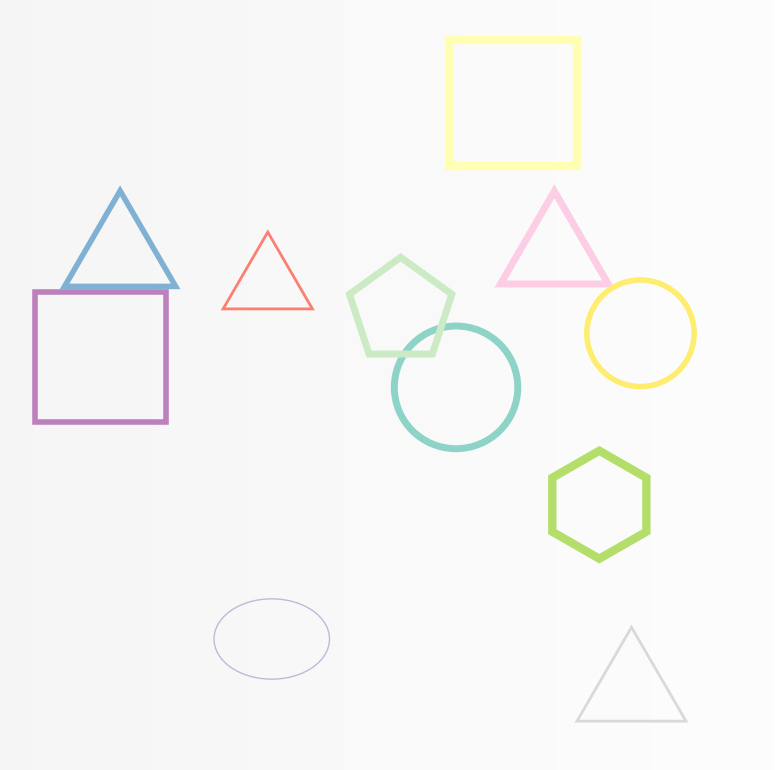[{"shape": "circle", "thickness": 2.5, "radius": 0.4, "center": [0.588, 0.497]}, {"shape": "square", "thickness": 3, "radius": 0.41, "center": [0.662, 0.866]}, {"shape": "oval", "thickness": 0.5, "radius": 0.37, "center": [0.351, 0.17]}, {"shape": "triangle", "thickness": 1, "radius": 0.33, "center": [0.346, 0.632]}, {"shape": "triangle", "thickness": 2, "radius": 0.41, "center": [0.155, 0.669]}, {"shape": "hexagon", "thickness": 3, "radius": 0.35, "center": [0.773, 0.345]}, {"shape": "triangle", "thickness": 2.5, "radius": 0.4, "center": [0.715, 0.671]}, {"shape": "triangle", "thickness": 1, "radius": 0.41, "center": [0.815, 0.104]}, {"shape": "square", "thickness": 2, "radius": 0.42, "center": [0.13, 0.536]}, {"shape": "pentagon", "thickness": 2.5, "radius": 0.35, "center": [0.517, 0.596]}, {"shape": "circle", "thickness": 2, "radius": 0.35, "center": [0.826, 0.567]}]